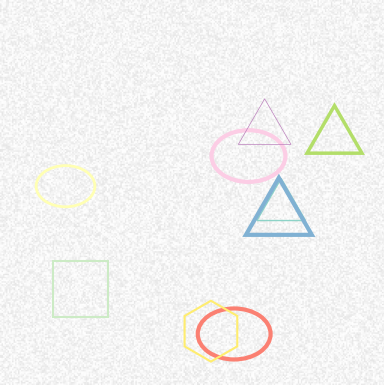[{"shape": "triangle", "thickness": 1, "radius": 0.36, "center": [0.73, 0.464]}, {"shape": "oval", "thickness": 2, "radius": 0.38, "center": [0.17, 0.516]}, {"shape": "oval", "thickness": 3, "radius": 0.47, "center": [0.608, 0.133]}, {"shape": "triangle", "thickness": 3, "radius": 0.49, "center": [0.724, 0.439]}, {"shape": "triangle", "thickness": 2.5, "radius": 0.41, "center": [0.869, 0.643]}, {"shape": "oval", "thickness": 3, "radius": 0.48, "center": [0.645, 0.595]}, {"shape": "triangle", "thickness": 0.5, "radius": 0.4, "center": [0.687, 0.664]}, {"shape": "square", "thickness": 1.5, "radius": 0.36, "center": [0.209, 0.249]}, {"shape": "hexagon", "thickness": 1.5, "radius": 0.39, "center": [0.548, 0.14]}]